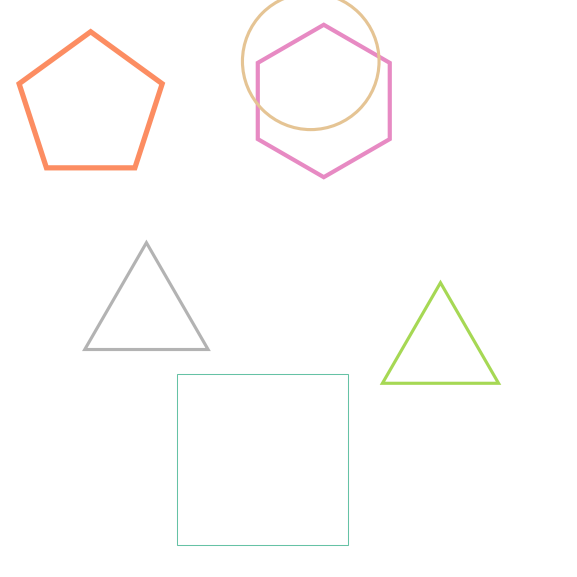[{"shape": "square", "thickness": 0.5, "radius": 0.74, "center": [0.455, 0.203]}, {"shape": "pentagon", "thickness": 2.5, "radius": 0.65, "center": [0.157, 0.814]}, {"shape": "hexagon", "thickness": 2, "radius": 0.66, "center": [0.561, 0.824]}, {"shape": "triangle", "thickness": 1.5, "radius": 0.58, "center": [0.763, 0.393]}, {"shape": "circle", "thickness": 1.5, "radius": 0.59, "center": [0.538, 0.893]}, {"shape": "triangle", "thickness": 1.5, "radius": 0.62, "center": [0.254, 0.456]}]